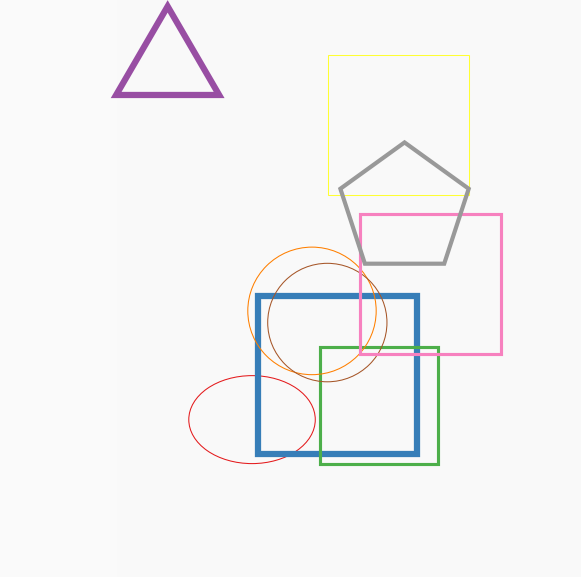[{"shape": "oval", "thickness": 0.5, "radius": 0.54, "center": [0.434, 0.273]}, {"shape": "square", "thickness": 3, "radius": 0.68, "center": [0.58, 0.349]}, {"shape": "square", "thickness": 1.5, "radius": 0.51, "center": [0.652, 0.297]}, {"shape": "triangle", "thickness": 3, "radius": 0.51, "center": [0.288, 0.886]}, {"shape": "circle", "thickness": 0.5, "radius": 0.55, "center": [0.537, 0.461]}, {"shape": "square", "thickness": 0.5, "radius": 0.61, "center": [0.686, 0.783]}, {"shape": "circle", "thickness": 0.5, "radius": 0.51, "center": [0.563, 0.441]}, {"shape": "square", "thickness": 1.5, "radius": 0.61, "center": [0.741, 0.507]}, {"shape": "pentagon", "thickness": 2, "radius": 0.58, "center": [0.696, 0.636]}]